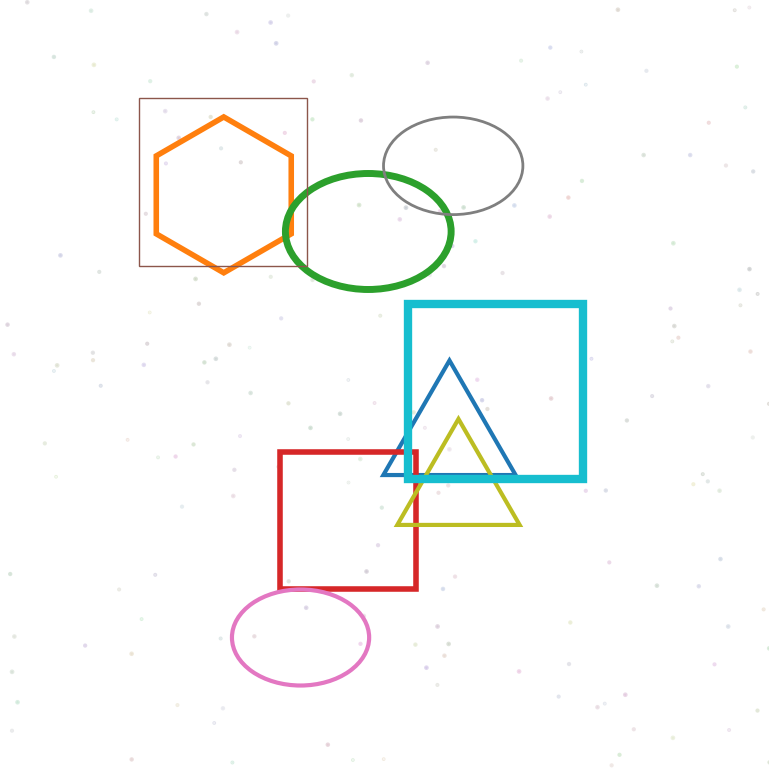[{"shape": "triangle", "thickness": 1.5, "radius": 0.5, "center": [0.584, 0.433]}, {"shape": "hexagon", "thickness": 2, "radius": 0.51, "center": [0.291, 0.747]}, {"shape": "oval", "thickness": 2.5, "radius": 0.54, "center": [0.478, 0.699]}, {"shape": "square", "thickness": 2, "radius": 0.44, "center": [0.452, 0.324]}, {"shape": "square", "thickness": 0.5, "radius": 0.55, "center": [0.29, 0.764]}, {"shape": "oval", "thickness": 1.5, "radius": 0.45, "center": [0.39, 0.172]}, {"shape": "oval", "thickness": 1, "radius": 0.45, "center": [0.589, 0.785]}, {"shape": "triangle", "thickness": 1.5, "radius": 0.46, "center": [0.595, 0.364]}, {"shape": "square", "thickness": 3, "radius": 0.57, "center": [0.643, 0.492]}]